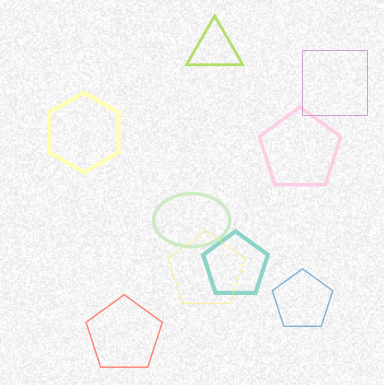[{"shape": "pentagon", "thickness": 3, "radius": 0.44, "center": [0.612, 0.311]}, {"shape": "hexagon", "thickness": 3, "radius": 0.52, "center": [0.218, 0.656]}, {"shape": "pentagon", "thickness": 1, "radius": 0.52, "center": [0.323, 0.131]}, {"shape": "pentagon", "thickness": 1, "radius": 0.41, "center": [0.786, 0.219]}, {"shape": "triangle", "thickness": 2, "radius": 0.42, "center": [0.558, 0.874]}, {"shape": "pentagon", "thickness": 2.5, "radius": 0.56, "center": [0.779, 0.61]}, {"shape": "square", "thickness": 0.5, "radius": 0.42, "center": [0.869, 0.785]}, {"shape": "oval", "thickness": 2.5, "radius": 0.49, "center": [0.498, 0.428]}, {"shape": "pentagon", "thickness": 0.5, "radius": 0.52, "center": [0.536, 0.296]}]